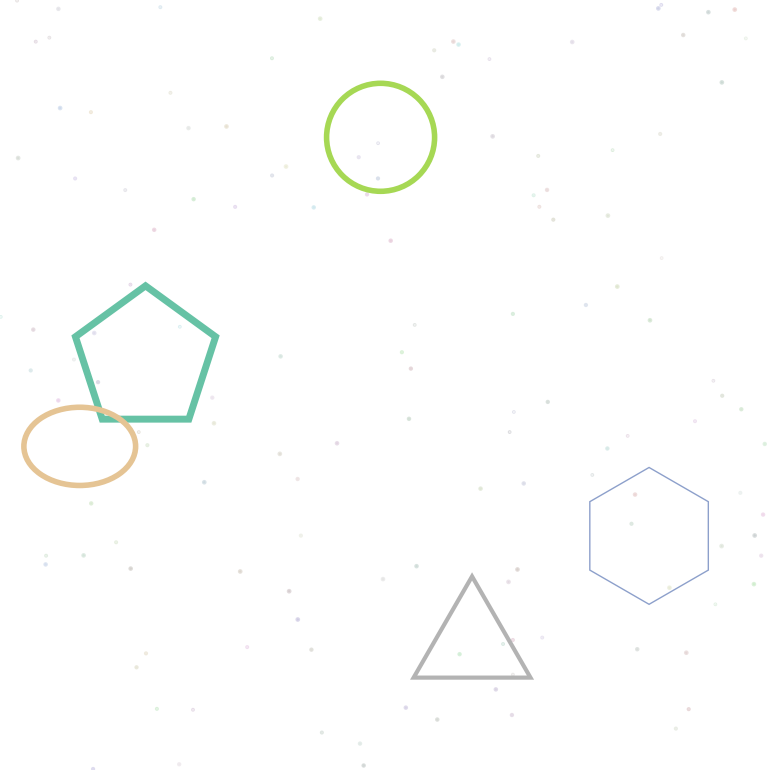[{"shape": "pentagon", "thickness": 2.5, "radius": 0.48, "center": [0.189, 0.533]}, {"shape": "hexagon", "thickness": 0.5, "radius": 0.44, "center": [0.843, 0.304]}, {"shape": "circle", "thickness": 2, "radius": 0.35, "center": [0.494, 0.822]}, {"shape": "oval", "thickness": 2, "radius": 0.36, "center": [0.104, 0.42]}, {"shape": "triangle", "thickness": 1.5, "radius": 0.44, "center": [0.613, 0.164]}]